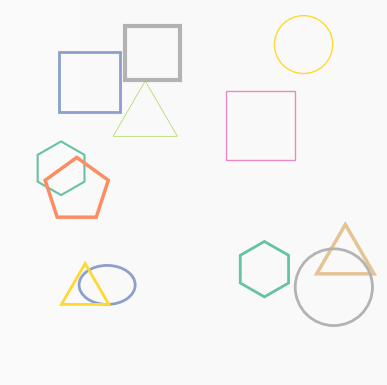[{"shape": "hexagon", "thickness": 2, "radius": 0.36, "center": [0.682, 0.301]}, {"shape": "hexagon", "thickness": 1.5, "radius": 0.35, "center": [0.158, 0.563]}, {"shape": "pentagon", "thickness": 2.5, "radius": 0.43, "center": [0.198, 0.505]}, {"shape": "square", "thickness": 2, "radius": 0.39, "center": [0.231, 0.786]}, {"shape": "oval", "thickness": 2, "radius": 0.36, "center": [0.276, 0.26]}, {"shape": "square", "thickness": 1, "radius": 0.45, "center": [0.673, 0.675]}, {"shape": "triangle", "thickness": 0.5, "radius": 0.48, "center": [0.375, 0.694]}, {"shape": "triangle", "thickness": 2, "radius": 0.35, "center": [0.22, 0.245]}, {"shape": "circle", "thickness": 1, "radius": 0.38, "center": [0.783, 0.884]}, {"shape": "triangle", "thickness": 2.5, "radius": 0.43, "center": [0.891, 0.332]}, {"shape": "circle", "thickness": 2, "radius": 0.5, "center": [0.862, 0.254]}, {"shape": "square", "thickness": 3, "radius": 0.35, "center": [0.394, 0.862]}]